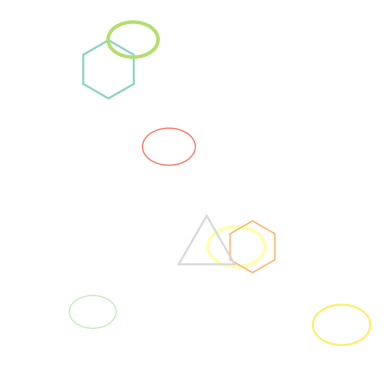[{"shape": "hexagon", "thickness": 1.5, "radius": 0.38, "center": [0.282, 0.82]}, {"shape": "oval", "thickness": 2.5, "radius": 0.37, "center": [0.614, 0.359]}, {"shape": "oval", "thickness": 1, "radius": 0.34, "center": [0.439, 0.619]}, {"shape": "hexagon", "thickness": 1, "radius": 0.34, "center": [0.656, 0.359]}, {"shape": "oval", "thickness": 2.5, "radius": 0.33, "center": [0.346, 0.897]}, {"shape": "triangle", "thickness": 1.5, "radius": 0.42, "center": [0.537, 0.355]}, {"shape": "oval", "thickness": 1, "radius": 0.3, "center": [0.241, 0.19]}, {"shape": "oval", "thickness": 1.5, "radius": 0.37, "center": [0.887, 0.156]}]